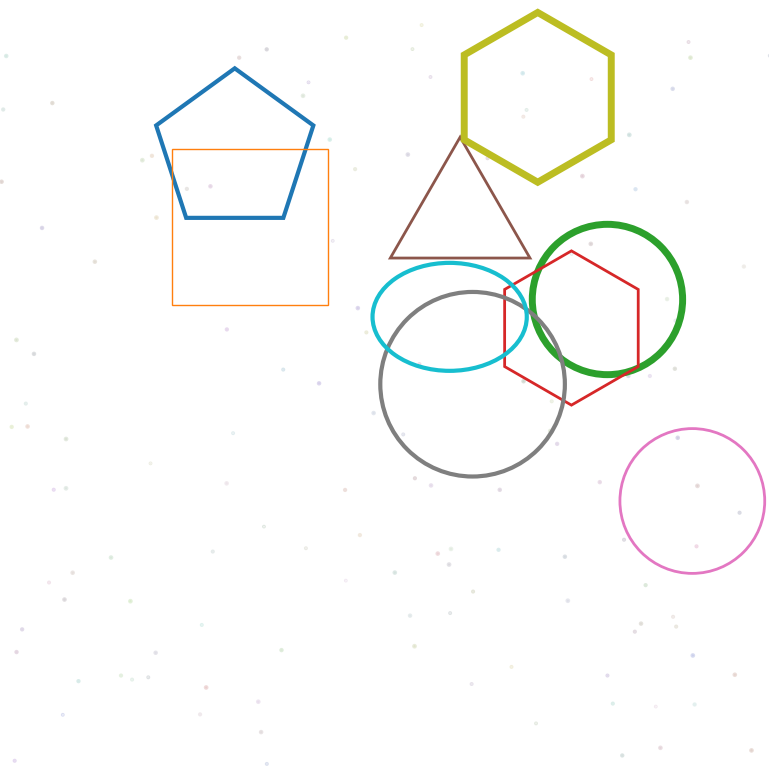[{"shape": "pentagon", "thickness": 1.5, "radius": 0.54, "center": [0.305, 0.804]}, {"shape": "square", "thickness": 0.5, "radius": 0.51, "center": [0.324, 0.705]}, {"shape": "circle", "thickness": 2.5, "radius": 0.49, "center": [0.789, 0.611]}, {"shape": "hexagon", "thickness": 1, "radius": 0.5, "center": [0.742, 0.574]}, {"shape": "triangle", "thickness": 1, "radius": 0.52, "center": [0.598, 0.717]}, {"shape": "circle", "thickness": 1, "radius": 0.47, "center": [0.899, 0.349]}, {"shape": "circle", "thickness": 1.5, "radius": 0.6, "center": [0.614, 0.501]}, {"shape": "hexagon", "thickness": 2.5, "radius": 0.55, "center": [0.698, 0.874]}, {"shape": "oval", "thickness": 1.5, "radius": 0.5, "center": [0.584, 0.589]}]